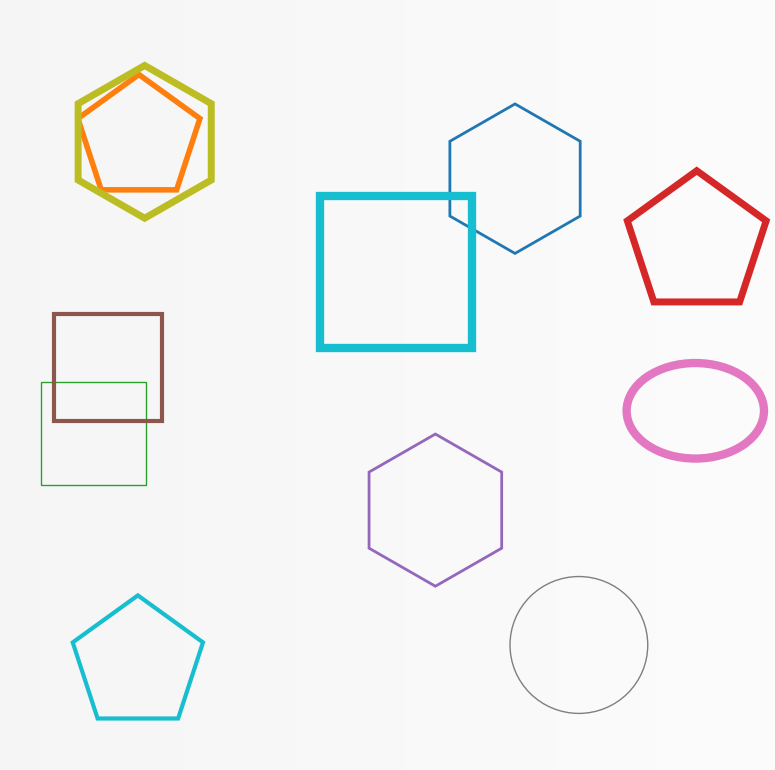[{"shape": "hexagon", "thickness": 1, "radius": 0.49, "center": [0.665, 0.768]}, {"shape": "pentagon", "thickness": 2, "radius": 0.41, "center": [0.179, 0.82]}, {"shape": "square", "thickness": 0.5, "radius": 0.34, "center": [0.121, 0.437]}, {"shape": "pentagon", "thickness": 2.5, "radius": 0.47, "center": [0.899, 0.684]}, {"shape": "hexagon", "thickness": 1, "radius": 0.49, "center": [0.562, 0.337]}, {"shape": "square", "thickness": 1.5, "radius": 0.35, "center": [0.139, 0.523]}, {"shape": "oval", "thickness": 3, "radius": 0.44, "center": [0.897, 0.466]}, {"shape": "circle", "thickness": 0.5, "radius": 0.44, "center": [0.747, 0.162]}, {"shape": "hexagon", "thickness": 2.5, "radius": 0.5, "center": [0.187, 0.816]}, {"shape": "pentagon", "thickness": 1.5, "radius": 0.44, "center": [0.178, 0.138]}, {"shape": "square", "thickness": 3, "radius": 0.49, "center": [0.511, 0.647]}]